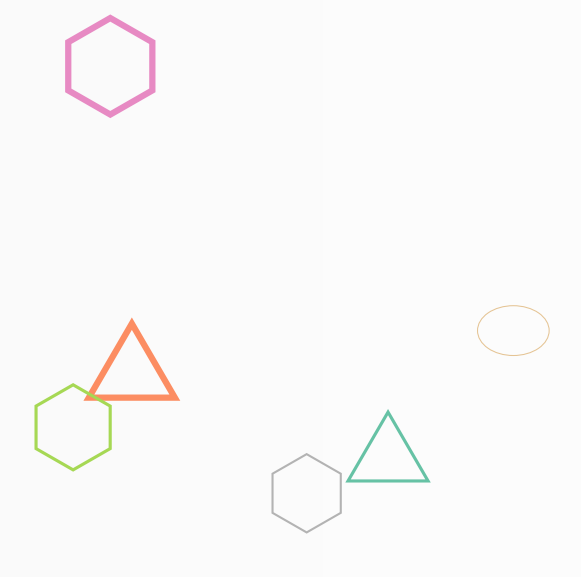[{"shape": "triangle", "thickness": 1.5, "radius": 0.4, "center": [0.668, 0.206]}, {"shape": "triangle", "thickness": 3, "radius": 0.43, "center": [0.227, 0.353]}, {"shape": "hexagon", "thickness": 3, "radius": 0.42, "center": [0.19, 0.884]}, {"shape": "hexagon", "thickness": 1.5, "radius": 0.37, "center": [0.126, 0.259]}, {"shape": "oval", "thickness": 0.5, "radius": 0.31, "center": [0.883, 0.427]}, {"shape": "hexagon", "thickness": 1, "radius": 0.34, "center": [0.528, 0.145]}]